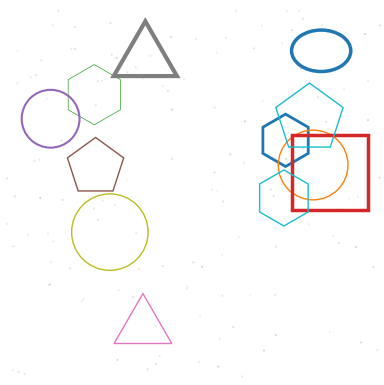[{"shape": "oval", "thickness": 2.5, "radius": 0.38, "center": [0.834, 0.868]}, {"shape": "hexagon", "thickness": 2, "radius": 0.34, "center": [0.742, 0.636]}, {"shape": "circle", "thickness": 1, "radius": 0.45, "center": [0.813, 0.571]}, {"shape": "hexagon", "thickness": 0.5, "radius": 0.39, "center": [0.245, 0.754]}, {"shape": "square", "thickness": 2.5, "radius": 0.49, "center": [0.857, 0.552]}, {"shape": "circle", "thickness": 1.5, "radius": 0.38, "center": [0.131, 0.692]}, {"shape": "pentagon", "thickness": 1, "radius": 0.38, "center": [0.248, 0.566]}, {"shape": "triangle", "thickness": 1, "radius": 0.43, "center": [0.371, 0.151]}, {"shape": "triangle", "thickness": 3, "radius": 0.47, "center": [0.377, 0.85]}, {"shape": "circle", "thickness": 1, "radius": 0.5, "center": [0.285, 0.397]}, {"shape": "hexagon", "thickness": 1, "radius": 0.36, "center": [0.737, 0.486]}, {"shape": "pentagon", "thickness": 1, "radius": 0.46, "center": [0.804, 0.692]}]